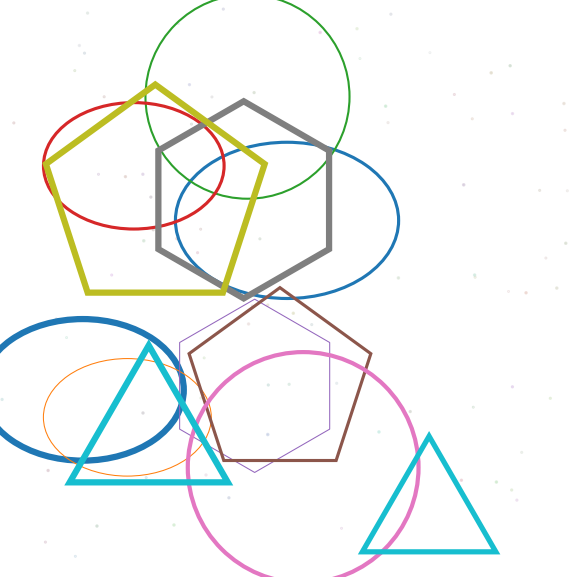[{"shape": "oval", "thickness": 1.5, "radius": 0.97, "center": [0.497, 0.618]}, {"shape": "oval", "thickness": 3, "radius": 0.88, "center": [0.143, 0.324]}, {"shape": "oval", "thickness": 0.5, "radius": 0.73, "center": [0.221, 0.276]}, {"shape": "circle", "thickness": 1, "radius": 0.88, "center": [0.429, 0.832]}, {"shape": "oval", "thickness": 1.5, "radius": 0.78, "center": [0.232, 0.712]}, {"shape": "hexagon", "thickness": 0.5, "radius": 0.75, "center": [0.441, 0.331]}, {"shape": "pentagon", "thickness": 1.5, "radius": 0.83, "center": [0.485, 0.336]}, {"shape": "circle", "thickness": 2, "radius": 1.0, "center": [0.525, 0.19]}, {"shape": "hexagon", "thickness": 3, "radius": 0.85, "center": [0.422, 0.653]}, {"shape": "pentagon", "thickness": 3, "radius": 1.0, "center": [0.269, 0.654]}, {"shape": "triangle", "thickness": 2.5, "radius": 0.67, "center": [0.743, 0.11]}, {"shape": "triangle", "thickness": 3, "radius": 0.79, "center": [0.258, 0.243]}]